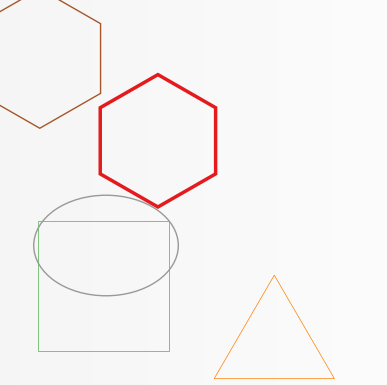[{"shape": "hexagon", "thickness": 2.5, "radius": 0.86, "center": [0.408, 0.634]}, {"shape": "square", "thickness": 0.5, "radius": 0.85, "center": [0.268, 0.257]}, {"shape": "triangle", "thickness": 0.5, "radius": 0.9, "center": [0.708, 0.106]}, {"shape": "hexagon", "thickness": 1, "radius": 0.91, "center": [0.103, 0.848]}, {"shape": "oval", "thickness": 1, "radius": 0.93, "center": [0.274, 0.362]}]